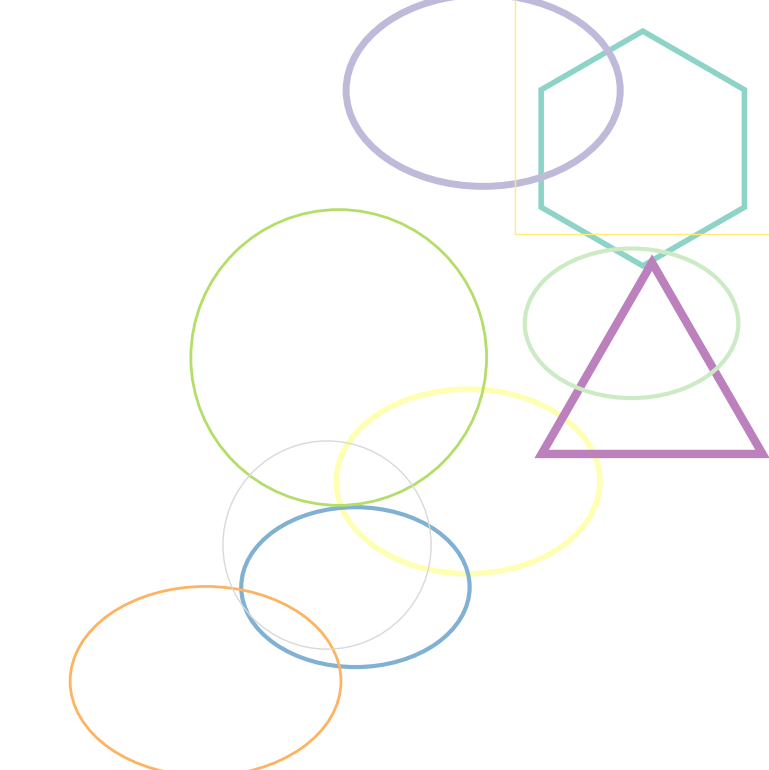[{"shape": "hexagon", "thickness": 2, "radius": 0.76, "center": [0.835, 0.807]}, {"shape": "oval", "thickness": 2, "radius": 0.86, "center": [0.608, 0.375]}, {"shape": "oval", "thickness": 2.5, "radius": 0.89, "center": [0.627, 0.883]}, {"shape": "oval", "thickness": 1.5, "radius": 0.74, "center": [0.462, 0.237]}, {"shape": "oval", "thickness": 1, "radius": 0.88, "center": [0.267, 0.115]}, {"shape": "circle", "thickness": 1, "radius": 0.96, "center": [0.44, 0.536]}, {"shape": "circle", "thickness": 0.5, "radius": 0.68, "center": [0.425, 0.292]}, {"shape": "triangle", "thickness": 3, "radius": 0.83, "center": [0.847, 0.493]}, {"shape": "oval", "thickness": 1.5, "radius": 0.69, "center": [0.82, 0.58]}, {"shape": "square", "thickness": 0.5, "radius": 0.87, "center": [0.843, 0.871]}]